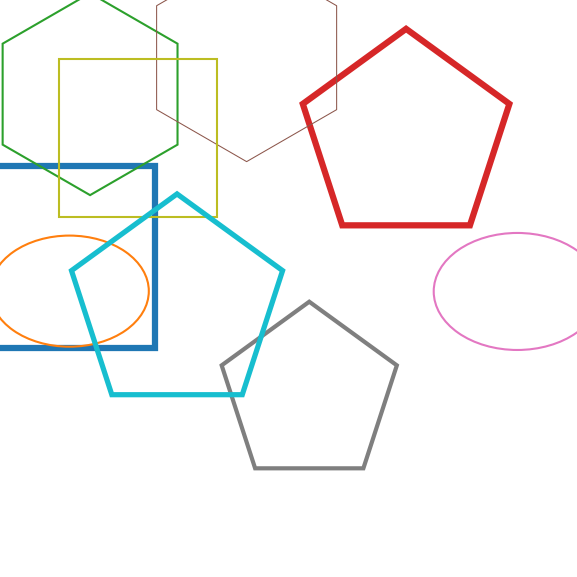[{"shape": "square", "thickness": 3, "radius": 0.79, "center": [0.11, 0.554]}, {"shape": "oval", "thickness": 1, "radius": 0.69, "center": [0.12, 0.495]}, {"shape": "hexagon", "thickness": 1, "radius": 0.87, "center": [0.156, 0.836]}, {"shape": "pentagon", "thickness": 3, "radius": 0.94, "center": [0.703, 0.761]}, {"shape": "hexagon", "thickness": 0.5, "radius": 0.9, "center": [0.427, 0.899]}, {"shape": "oval", "thickness": 1, "radius": 0.72, "center": [0.896, 0.494]}, {"shape": "pentagon", "thickness": 2, "radius": 0.8, "center": [0.536, 0.317]}, {"shape": "square", "thickness": 1, "radius": 0.68, "center": [0.239, 0.76]}, {"shape": "pentagon", "thickness": 2.5, "radius": 0.96, "center": [0.307, 0.471]}]